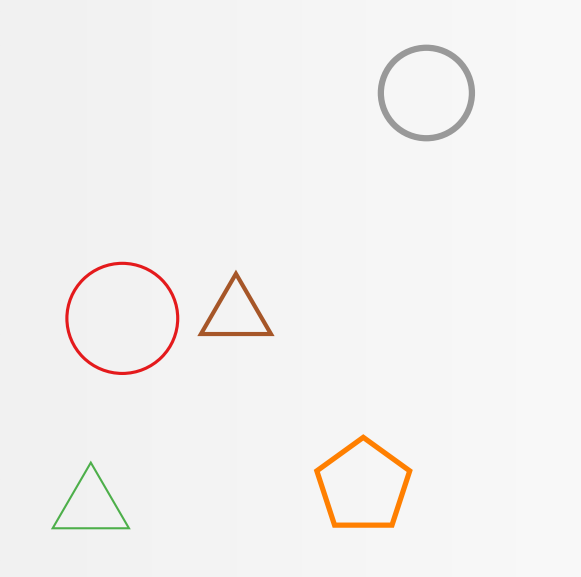[{"shape": "circle", "thickness": 1.5, "radius": 0.48, "center": [0.21, 0.448]}, {"shape": "triangle", "thickness": 1, "radius": 0.38, "center": [0.156, 0.122]}, {"shape": "pentagon", "thickness": 2.5, "radius": 0.42, "center": [0.625, 0.158]}, {"shape": "triangle", "thickness": 2, "radius": 0.35, "center": [0.406, 0.456]}, {"shape": "circle", "thickness": 3, "radius": 0.39, "center": [0.734, 0.838]}]